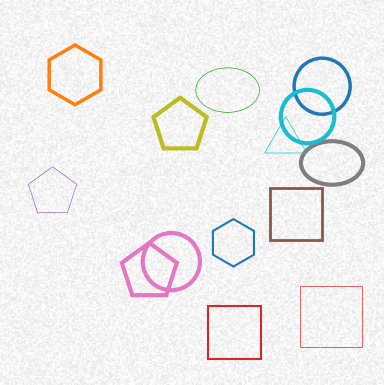[{"shape": "circle", "thickness": 2.5, "radius": 0.36, "center": [0.837, 0.776]}, {"shape": "hexagon", "thickness": 1.5, "radius": 0.31, "center": [0.606, 0.369]}, {"shape": "hexagon", "thickness": 2.5, "radius": 0.39, "center": [0.195, 0.806]}, {"shape": "oval", "thickness": 0.5, "radius": 0.41, "center": [0.591, 0.766]}, {"shape": "square", "thickness": 0.5, "radius": 0.4, "center": [0.86, 0.177]}, {"shape": "square", "thickness": 1.5, "radius": 0.35, "center": [0.609, 0.136]}, {"shape": "pentagon", "thickness": 0.5, "radius": 0.33, "center": [0.136, 0.501]}, {"shape": "square", "thickness": 2, "radius": 0.34, "center": [0.769, 0.443]}, {"shape": "circle", "thickness": 3, "radius": 0.37, "center": [0.445, 0.321]}, {"shape": "pentagon", "thickness": 3, "radius": 0.38, "center": [0.388, 0.294]}, {"shape": "oval", "thickness": 3, "radius": 0.4, "center": [0.862, 0.577]}, {"shape": "pentagon", "thickness": 3, "radius": 0.36, "center": [0.468, 0.673]}, {"shape": "triangle", "thickness": 0.5, "radius": 0.32, "center": [0.742, 0.634]}, {"shape": "circle", "thickness": 3, "radius": 0.35, "center": [0.799, 0.697]}]